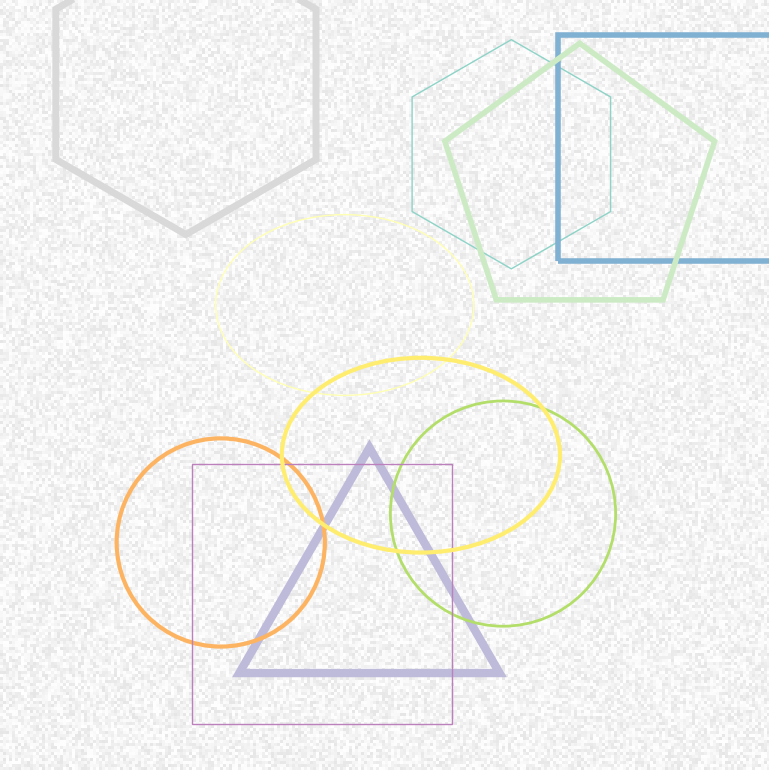[{"shape": "hexagon", "thickness": 0.5, "radius": 0.74, "center": [0.664, 0.8]}, {"shape": "oval", "thickness": 0.5, "radius": 0.84, "center": [0.448, 0.604]}, {"shape": "triangle", "thickness": 3, "radius": 0.98, "center": [0.48, 0.223]}, {"shape": "square", "thickness": 2, "radius": 0.74, "center": [0.872, 0.808]}, {"shape": "circle", "thickness": 1.5, "radius": 0.68, "center": [0.287, 0.296]}, {"shape": "circle", "thickness": 1, "radius": 0.73, "center": [0.653, 0.333]}, {"shape": "hexagon", "thickness": 2.5, "radius": 0.98, "center": [0.241, 0.891]}, {"shape": "square", "thickness": 0.5, "radius": 0.84, "center": [0.418, 0.228]}, {"shape": "pentagon", "thickness": 2, "radius": 0.92, "center": [0.753, 0.76]}, {"shape": "oval", "thickness": 1.5, "radius": 0.9, "center": [0.547, 0.409]}]